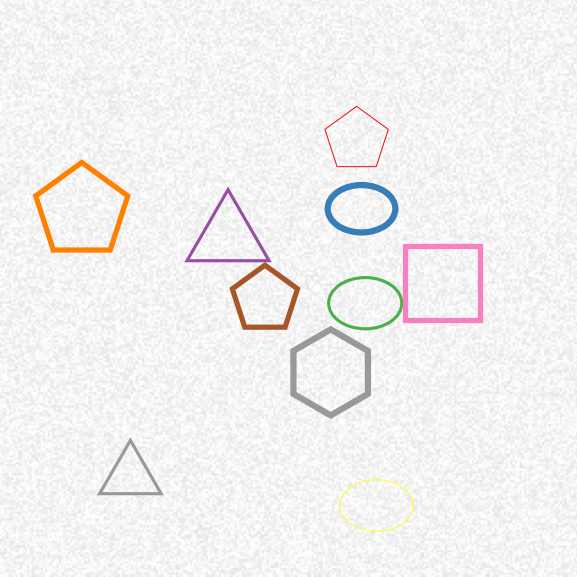[{"shape": "pentagon", "thickness": 0.5, "radius": 0.29, "center": [0.618, 0.757]}, {"shape": "oval", "thickness": 3, "radius": 0.29, "center": [0.626, 0.638]}, {"shape": "oval", "thickness": 1.5, "radius": 0.32, "center": [0.632, 0.474]}, {"shape": "triangle", "thickness": 1.5, "radius": 0.41, "center": [0.395, 0.589]}, {"shape": "pentagon", "thickness": 2.5, "radius": 0.42, "center": [0.142, 0.634]}, {"shape": "oval", "thickness": 0.5, "radius": 0.32, "center": [0.652, 0.124]}, {"shape": "pentagon", "thickness": 2.5, "radius": 0.3, "center": [0.459, 0.481]}, {"shape": "square", "thickness": 2.5, "radius": 0.32, "center": [0.766, 0.509]}, {"shape": "triangle", "thickness": 1.5, "radius": 0.31, "center": [0.226, 0.175]}, {"shape": "hexagon", "thickness": 3, "radius": 0.37, "center": [0.573, 0.354]}]